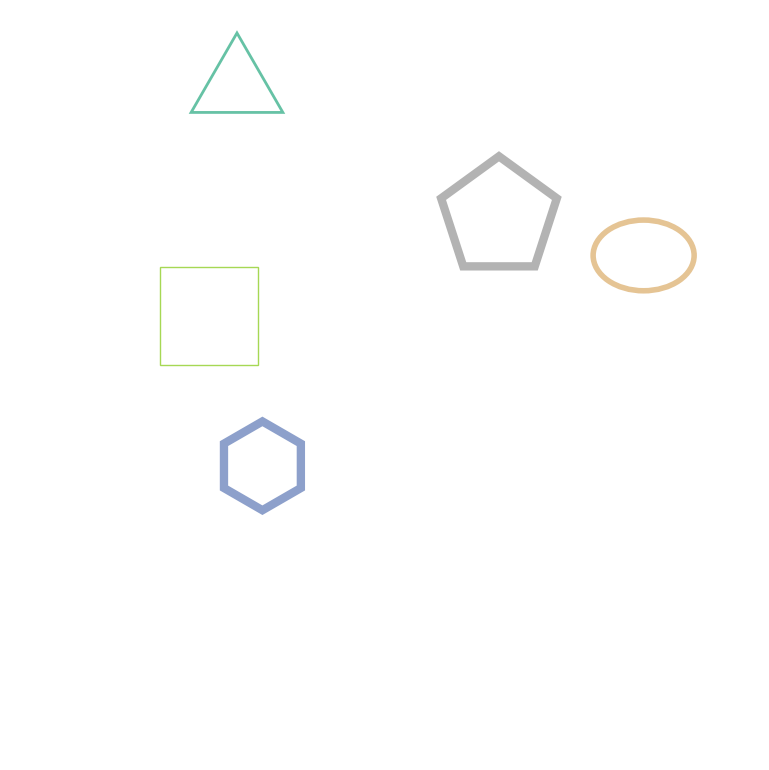[{"shape": "triangle", "thickness": 1, "radius": 0.34, "center": [0.308, 0.888]}, {"shape": "hexagon", "thickness": 3, "radius": 0.29, "center": [0.341, 0.395]}, {"shape": "square", "thickness": 0.5, "radius": 0.32, "center": [0.271, 0.589]}, {"shape": "oval", "thickness": 2, "radius": 0.33, "center": [0.836, 0.668]}, {"shape": "pentagon", "thickness": 3, "radius": 0.39, "center": [0.648, 0.718]}]